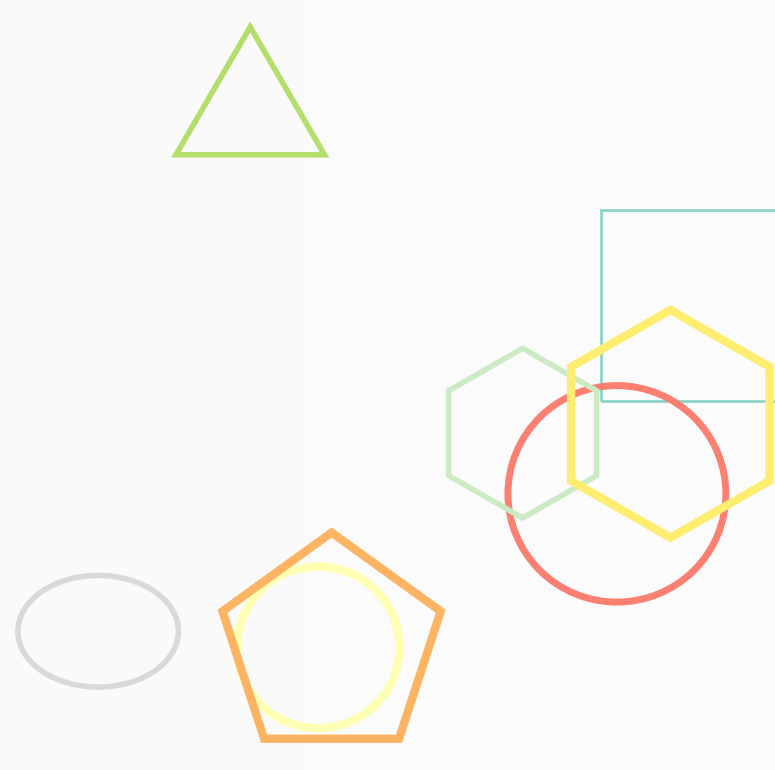[{"shape": "square", "thickness": 1, "radius": 0.62, "center": [0.9, 0.603]}, {"shape": "circle", "thickness": 3, "radius": 0.52, "center": [0.411, 0.159]}, {"shape": "circle", "thickness": 2.5, "radius": 0.7, "center": [0.796, 0.359]}, {"shape": "pentagon", "thickness": 3, "radius": 0.74, "center": [0.428, 0.16]}, {"shape": "triangle", "thickness": 2, "radius": 0.55, "center": [0.323, 0.854]}, {"shape": "oval", "thickness": 2, "radius": 0.52, "center": [0.127, 0.18]}, {"shape": "hexagon", "thickness": 2, "radius": 0.55, "center": [0.674, 0.437]}, {"shape": "hexagon", "thickness": 3, "radius": 0.74, "center": [0.865, 0.45]}]